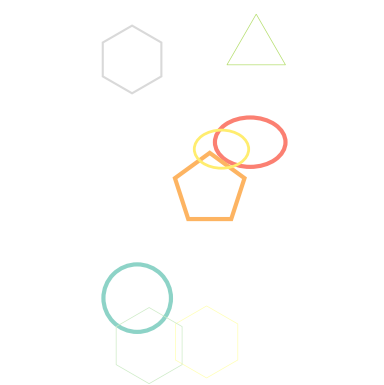[{"shape": "circle", "thickness": 3, "radius": 0.44, "center": [0.356, 0.226]}, {"shape": "hexagon", "thickness": 0.5, "radius": 0.47, "center": [0.537, 0.112]}, {"shape": "oval", "thickness": 3, "radius": 0.46, "center": [0.65, 0.631]}, {"shape": "pentagon", "thickness": 3, "radius": 0.47, "center": [0.545, 0.508]}, {"shape": "triangle", "thickness": 0.5, "radius": 0.44, "center": [0.666, 0.876]}, {"shape": "hexagon", "thickness": 1.5, "radius": 0.44, "center": [0.343, 0.846]}, {"shape": "hexagon", "thickness": 0.5, "radius": 0.49, "center": [0.387, 0.102]}, {"shape": "oval", "thickness": 2, "radius": 0.35, "center": [0.575, 0.613]}]